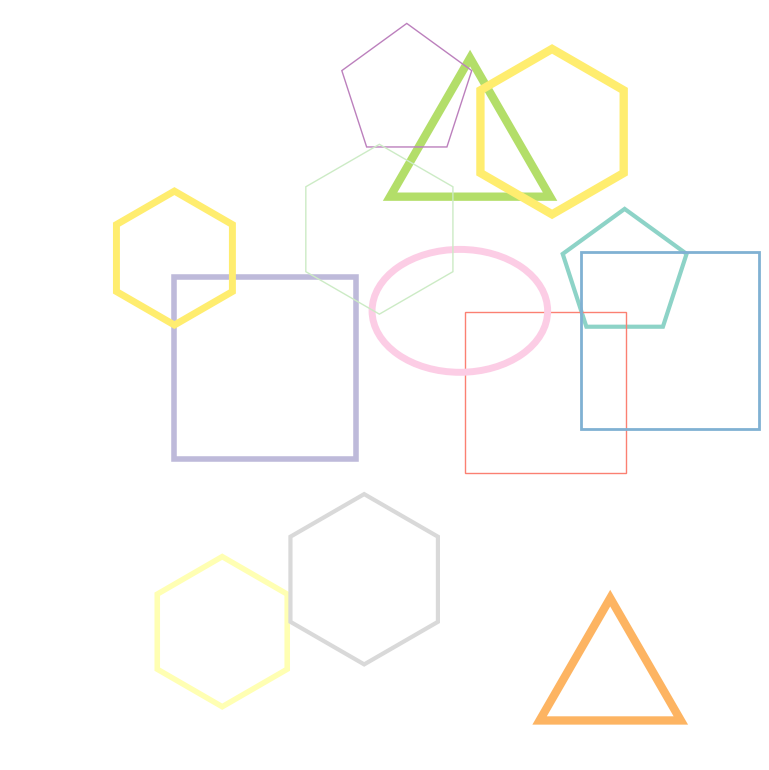[{"shape": "pentagon", "thickness": 1.5, "radius": 0.42, "center": [0.811, 0.644]}, {"shape": "hexagon", "thickness": 2, "radius": 0.49, "center": [0.289, 0.18]}, {"shape": "square", "thickness": 2, "radius": 0.59, "center": [0.344, 0.523]}, {"shape": "square", "thickness": 0.5, "radius": 0.52, "center": [0.709, 0.491]}, {"shape": "square", "thickness": 1, "radius": 0.58, "center": [0.87, 0.558]}, {"shape": "triangle", "thickness": 3, "radius": 0.53, "center": [0.792, 0.117]}, {"shape": "triangle", "thickness": 3, "radius": 0.6, "center": [0.61, 0.805]}, {"shape": "oval", "thickness": 2.5, "radius": 0.57, "center": [0.597, 0.596]}, {"shape": "hexagon", "thickness": 1.5, "radius": 0.55, "center": [0.473, 0.248]}, {"shape": "pentagon", "thickness": 0.5, "radius": 0.44, "center": [0.528, 0.881]}, {"shape": "hexagon", "thickness": 0.5, "radius": 0.55, "center": [0.493, 0.702]}, {"shape": "hexagon", "thickness": 3, "radius": 0.54, "center": [0.717, 0.829]}, {"shape": "hexagon", "thickness": 2.5, "radius": 0.43, "center": [0.227, 0.665]}]